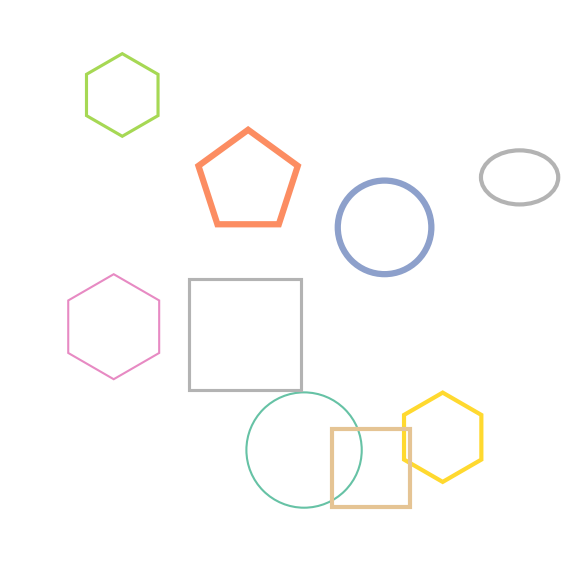[{"shape": "circle", "thickness": 1, "radius": 0.5, "center": [0.527, 0.22]}, {"shape": "pentagon", "thickness": 3, "radius": 0.45, "center": [0.43, 0.684]}, {"shape": "circle", "thickness": 3, "radius": 0.41, "center": [0.666, 0.605]}, {"shape": "hexagon", "thickness": 1, "radius": 0.45, "center": [0.197, 0.433]}, {"shape": "hexagon", "thickness": 1.5, "radius": 0.36, "center": [0.212, 0.835]}, {"shape": "hexagon", "thickness": 2, "radius": 0.39, "center": [0.767, 0.242]}, {"shape": "square", "thickness": 2, "radius": 0.34, "center": [0.642, 0.189]}, {"shape": "oval", "thickness": 2, "radius": 0.33, "center": [0.9, 0.692]}, {"shape": "square", "thickness": 1.5, "radius": 0.48, "center": [0.425, 0.42]}]